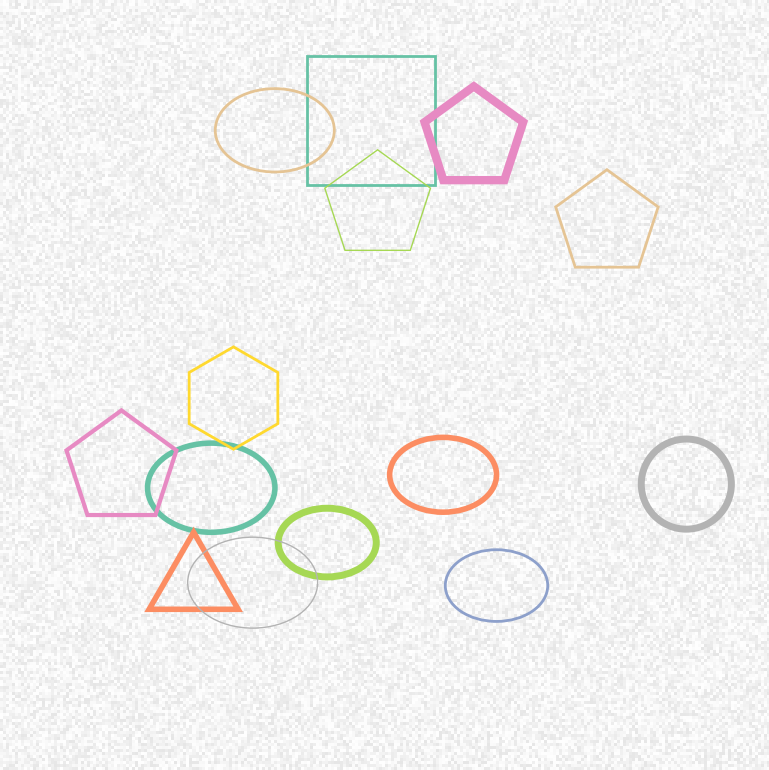[{"shape": "oval", "thickness": 2, "radius": 0.41, "center": [0.274, 0.367]}, {"shape": "square", "thickness": 1, "radius": 0.42, "center": [0.482, 0.844]}, {"shape": "oval", "thickness": 2, "radius": 0.35, "center": [0.575, 0.383]}, {"shape": "triangle", "thickness": 2, "radius": 0.33, "center": [0.251, 0.242]}, {"shape": "oval", "thickness": 1, "radius": 0.33, "center": [0.645, 0.24]}, {"shape": "pentagon", "thickness": 1.5, "radius": 0.38, "center": [0.158, 0.392]}, {"shape": "pentagon", "thickness": 3, "radius": 0.34, "center": [0.615, 0.821]}, {"shape": "pentagon", "thickness": 0.5, "radius": 0.36, "center": [0.49, 0.733]}, {"shape": "oval", "thickness": 2.5, "radius": 0.32, "center": [0.425, 0.295]}, {"shape": "hexagon", "thickness": 1, "radius": 0.33, "center": [0.303, 0.483]}, {"shape": "oval", "thickness": 1, "radius": 0.39, "center": [0.357, 0.831]}, {"shape": "pentagon", "thickness": 1, "radius": 0.35, "center": [0.788, 0.71]}, {"shape": "circle", "thickness": 2.5, "radius": 0.29, "center": [0.891, 0.371]}, {"shape": "oval", "thickness": 0.5, "radius": 0.42, "center": [0.328, 0.243]}]